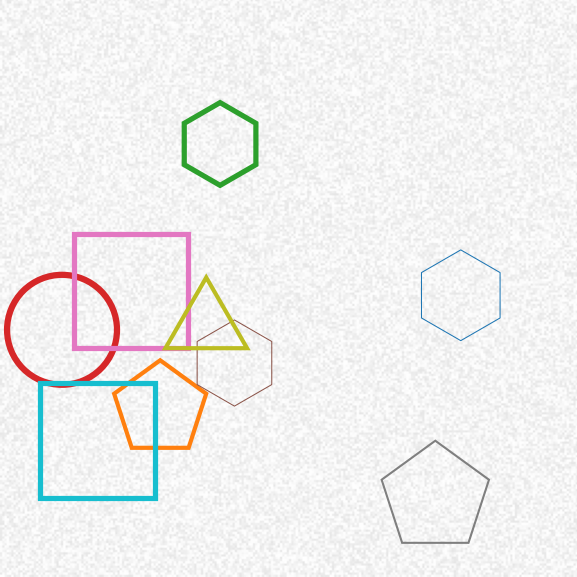[{"shape": "hexagon", "thickness": 0.5, "radius": 0.39, "center": [0.798, 0.488]}, {"shape": "pentagon", "thickness": 2, "radius": 0.42, "center": [0.277, 0.292]}, {"shape": "hexagon", "thickness": 2.5, "radius": 0.36, "center": [0.381, 0.75]}, {"shape": "circle", "thickness": 3, "radius": 0.48, "center": [0.107, 0.428]}, {"shape": "hexagon", "thickness": 0.5, "radius": 0.37, "center": [0.406, 0.37]}, {"shape": "square", "thickness": 2.5, "radius": 0.49, "center": [0.227, 0.495]}, {"shape": "pentagon", "thickness": 1, "radius": 0.49, "center": [0.754, 0.138]}, {"shape": "triangle", "thickness": 2, "radius": 0.41, "center": [0.357, 0.437]}, {"shape": "square", "thickness": 2.5, "radius": 0.5, "center": [0.169, 0.236]}]